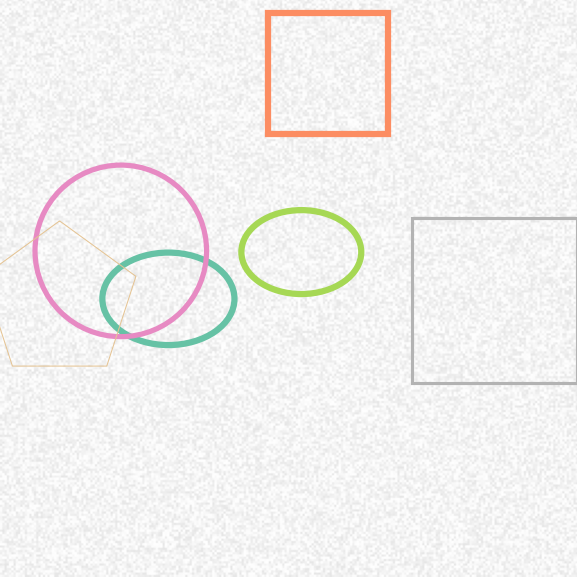[{"shape": "oval", "thickness": 3, "radius": 0.57, "center": [0.292, 0.482]}, {"shape": "square", "thickness": 3, "radius": 0.52, "center": [0.568, 0.871]}, {"shape": "circle", "thickness": 2.5, "radius": 0.74, "center": [0.209, 0.565]}, {"shape": "oval", "thickness": 3, "radius": 0.52, "center": [0.522, 0.563]}, {"shape": "pentagon", "thickness": 0.5, "radius": 0.69, "center": [0.103, 0.478]}, {"shape": "square", "thickness": 1.5, "radius": 0.71, "center": [0.856, 0.479]}]